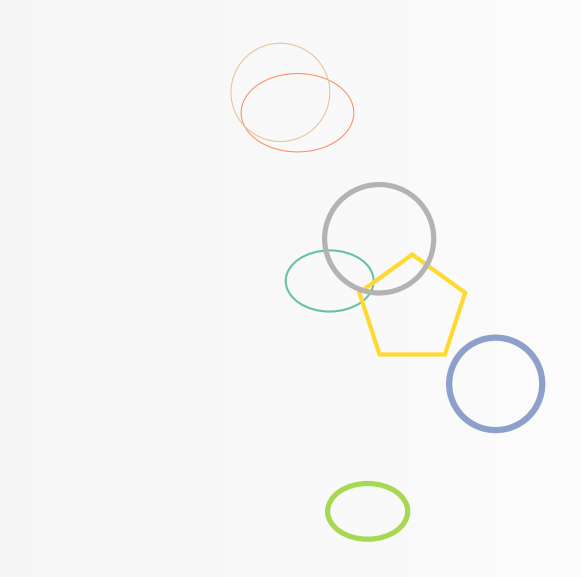[{"shape": "oval", "thickness": 1, "radius": 0.38, "center": [0.567, 0.513]}, {"shape": "oval", "thickness": 0.5, "radius": 0.48, "center": [0.512, 0.804]}, {"shape": "circle", "thickness": 3, "radius": 0.4, "center": [0.853, 0.334]}, {"shape": "oval", "thickness": 2.5, "radius": 0.34, "center": [0.633, 0.114]}, {"shape": "pentagon", "thickness": 2, "radius": 0.48, "center": [0.709, 0.463]}, {"shape": "circle", "thickness": 0.5, "radius": 0.43, "center": [0.482, 0.839]}, {"shape": "circle", "thickness": 2.5, "radius": 0.47, "center": [0.652, 0.586]}]